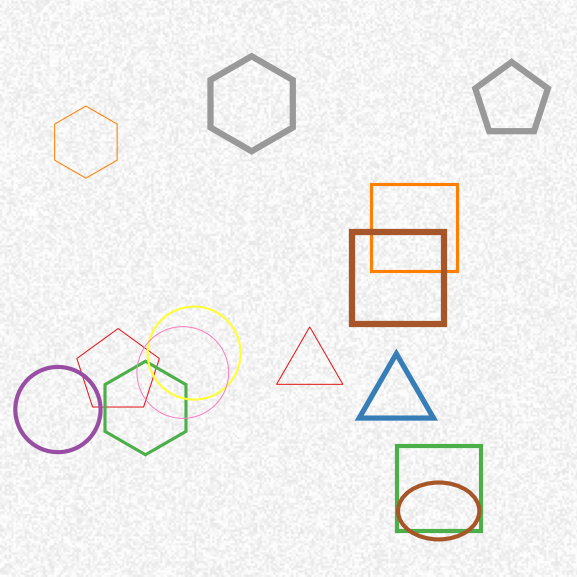[{"shape": "pentagon", "thickness": 0.5, "radius": 0.38, "center": [0.204, 0.355]}, {"shape": "triangle", "thickness": 0.5, "radius": 0.33, "center": [0.536, 0.367]}, {"shape": "triangle", "thickness": 2.5, "radius": 0.37, "center": [0.686, 0.312]}, {"shape": "square", "thickness": 2, "radius": 0.37, "center": [0.76, 0.153]}, {"shape": "hexagon", "thickness": 1.5, "radius": 0.4, "center": [0.252, 0.293]}, {"shape": "circle", "thickness": 2, "radius": 0.37, "center": [0.1, 0.29]}, {"shape": "hexagon", "thickness": 0.5, "radius": 0.31, "center": [0.149, 0.753]}, {"shape": "square", "thickness": 1.5, "radius": 0.37, "center": [0.717, 0.605]}, {"shape": "circle", "thickness": 1, "radius": 0.4, "center": [0.336, 0.388]}, {"shape": "oval", "thickness": 2, "radius": 0.35, "center": [0.76, 0.114]}, {"shape": "square", "thickness": 3, "radius": 0.4, "center": [0.689, 0.518]}, {"shape": "circle", "thickness": 0.5, "radius": 0.4, "center": [0.317, 0.354]}, {"shape": "pentagon", "thickness": 3, "radius": 0.33, "center": [0.886, 0.825]}, {"shape": "hexagon", "thickness": 3, "radius": 0.41, "center": [0.436, 0.819]}]